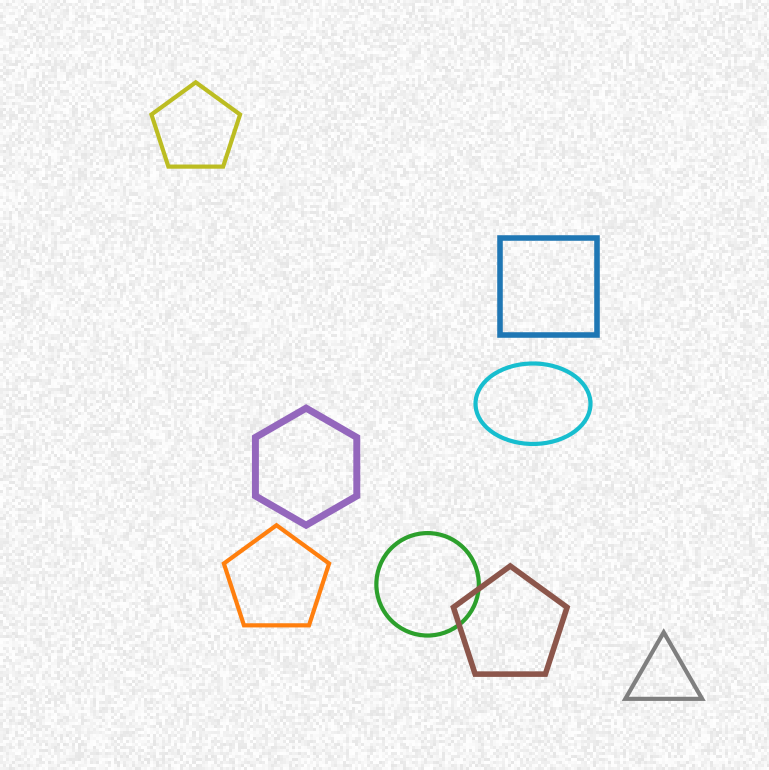[{"shape": "square", "thickness": 2, "radius": 0.32, "center": [0.712, 0.628]}, {"shape": "pentagon", "thickness": 1.5, "radius": 0.36, "center": [0.359, 0.246]}, {"shape": "circle", "thickness": 1.5, "radius": 0.33, "center": [0.555, 0.241]}, {"shape": "hexagon", "thickness": 2.5, "radius": 0.38, "center": [0.398, 0.394]}, {"shape": "pentagon", "thickness": 2, "radius": 0.39, "center": [0.663, 0.187]}, {"shape": "triangle", "thickness": 1.5, "radius": 0.29, "center": [0.862, 0.121]}, {"shape": "pentagon", "thickness": 1.5, "radius": 0.3, "center": [0.254, 0.833]}, {"shape": "oval", "thickness": 1.5, "radius": 0.37, "center": [0.692, 0.476]}]